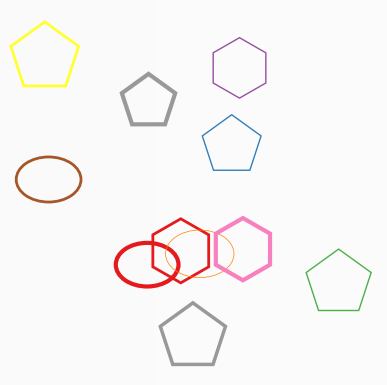[{"shape": "hexagon", "thickness": 2, "radius": 0.42, "center": [0.466, 0.349]}, {"shape": "oval", "thickness": 3, "radius": 0.4, "center": [0.38, 0.313]}, {"shape": "pentagon", "thickness": 1, "radius": 0.4, "center": [0.598, 0.622]}, {"shape": "pentagon", "thickness": 1, "radius": 0.44, "center": [0.874, 0.265]}, {"shape": "hexagon", "thickness": 1, "radius": 0.39, "center": [0.618, 0.824]}, {"shape": "oval", "thickness": 0.5, "radius": 0.44, "center": [0.516, 0.341]}, {"shape": "pentagon", "thickness": 2, "radius": 0.46, "center": [0.115, 0.851]}, {"shape": "oval", "thickness": 2, "radius": 0.42, "center": [0.125, 0.534]}, {"shape": "hexagon", "thickness": 3, "radius": 0.4, "center": [0.627, 0.353]}, {"shape": "pentagon", "thickness": 3, "radius": 0.36, "center": [0.383, 0.736]}, {"shape": "pentagon", "thickness": 2.5, "radius": 0.44, "center": [0.498, 0.125]}]